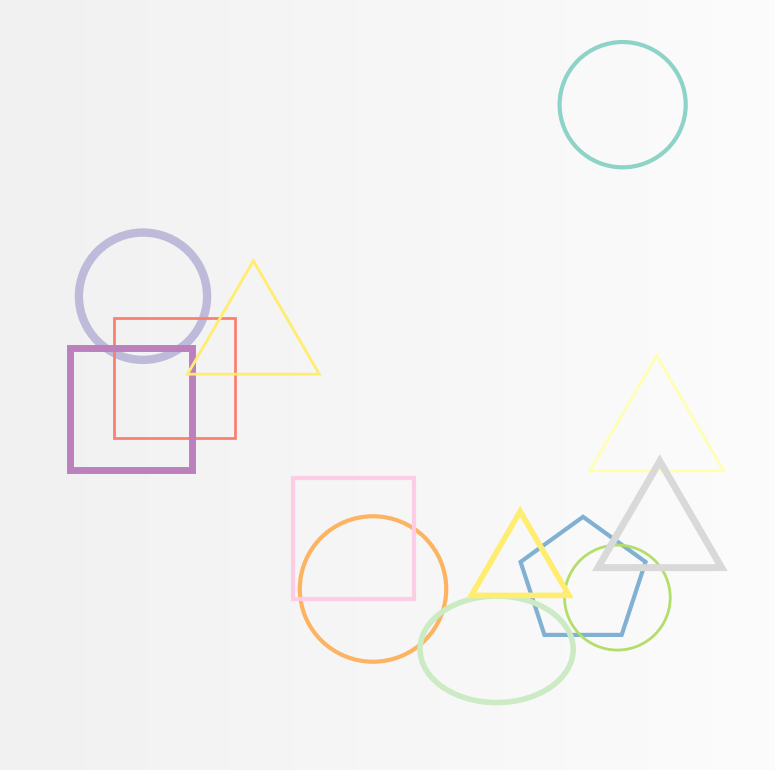[{"shape": "circle", "thickness": 1.5, "radius": 0.41, "center": [0.803, 0.864]}, {"shape": "triangle", "thickness": 1, "radius": 0.5, "center": [0.847, 0.438]}, {"shape": "circle", "thickness": 3, "radius": 0.41, "center": [0.185, 0.615]}, {"shape": "square", "thickness": 1, "radius": 0.39, "center": [0.225, 0.509]}, {"shape": "pentagon", "thickness": 1.5, "radius": 0.42, "center": [0.752, 0.244]}, {"shape": "circle", "thickness": 1.5, "radius": 0.47, "center": [0.481, 0.235]}, {"shape": "circle", "thickness": 1, "radius": 0.34, "center": [0.797, 0.224]}, {"shape": "square", "thickness": 1.5, "radius": 0.39, "center": [0.456, 0.3]}, {"shape": "triangle", "thickness": 2.5, "radius": 0.46, "center": [0.851, 0.309]}, {"shape": "square", "thickness": 2.5, "radius": 0.4, "center": [0.169, 0.469]}, {"shape": "oval", "thickness": 2, "radius": 0.49, "center": [0.641, 0.157]}, {"shape": "triangle", "thickness": 2, "radius": 0.36, "center": [0.671, 0.263]}, {"shape": "triangle", "thickness": 1, "radius": 0.49, "center": [0.327, 0.563]}]